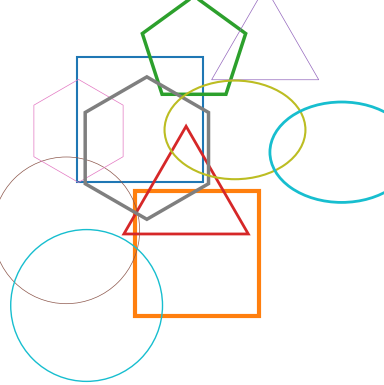[{"shape": "square", "thickness": 1.5, "radius": 0.81, "center": [0.364, 0.689]}, {"shape": "square", "thickness": 3, "radius": 0.81, "center": [0.512, 0.342]}, {"shape": "pentagon", "thickness": 2.5, "radius": 0.71, "center": [0.504, 0.869]}, {"shape": "triangle", "thickness": 2, "radius": 0.93, "center": [0.483, 0.486]}, {"shape": "triangle", "thickness": 0.5, "radius": 0.8, "center": [0.689, 0.873]}, {"shape": "circle", "thickness": 0.5, "radius": 0.95, "center": [0.172, 0.402]}, {"shape": "hexagon", "thickness": 0.5, "radius": 0.67, "center": [0.204, 0.66]}, {"shape": "hexagon", "thickness": 2.5, "radius": 0.92, "center": [0.381, 0.615]}, {"shape": "oval", "thickness": 1.5, "radius": 0.91, "center": [0.61, 0.663]}, {"shape": "oval", "thickness": 2, "radius": 0.93, "center": [0.887, 0.605]}, {"shape": "circle", "thickness": 1, "radius": 0.99, "center": [0.225, 0.207]}]